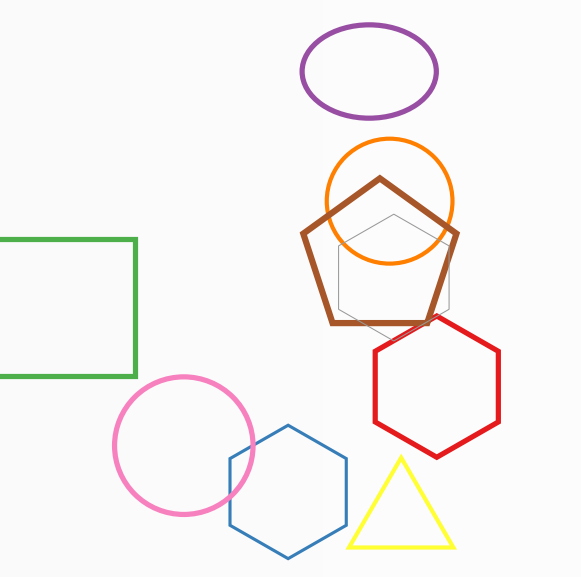[{"shape": "hexagon", "thickness": 2.5, "radius": 0.61, "center": [0.751, 0.33]}, {"shape": "hexagon", "thickness": 1.5, "radius": 0.58, "center": [0.496, 0.147]}, {"shape": "square", "thickness": 2.5, "radius": 0.59, "center": [0.113, 0.467]}, {"shape": "oval", "thickness": 2.5, "radius": 0.58, "center": [0.635, 0.875]}, {"shape": "circle", "thickness": 2, "radius": 0.54, "center": [0.67, 0.651]}, {"shape": "triangle", "thickness": 2, "radius": 0.52, "center": [0.69, 0.103]}, {"shape": "pentagon", "thickness": 3, "radius": 0.69, "center": [0.654, 0.552]}, {"shape": "circle", "thickness": 2.5, "radius": 0.6, "center": [0.316, 0.227]}, {"shape": "hexagon", "thickness": 0.5, "radius": 0.55, "center": [0.678, 0.518]}]